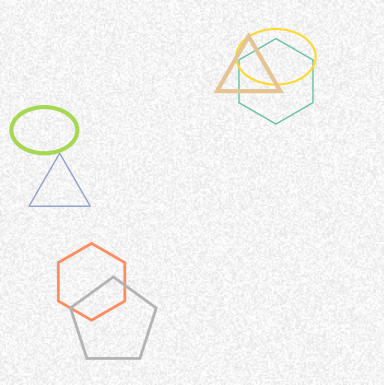[{"shape": "hexagon", "thickness": 1, "radius": 0.55, "center": [0.717, 0.789]}, {"shape": "hexagon", "thickness": 2, "radius": 0.5, "center": [0.238, 0.268]}, {"shape": "triangle", "thickness": 1, "radius": 0.46, "center": [0.155, 0.51]}, {"shape": "oval", "thickness": 3, "radius": 0.43, "center": [0.115, 0.662]}, {"shape": "oval", "thickness": 1.5, "radius": 0.52, "center": [0.717, 0.852]}, {"shape": "triangle", "thickness": 3, "radius": 0.47, "center": [0.646, 0.811]}, {"shape": "pentagon", "thickness": 2, "radius": 0.59, "center": [0.294, 0.164]}]